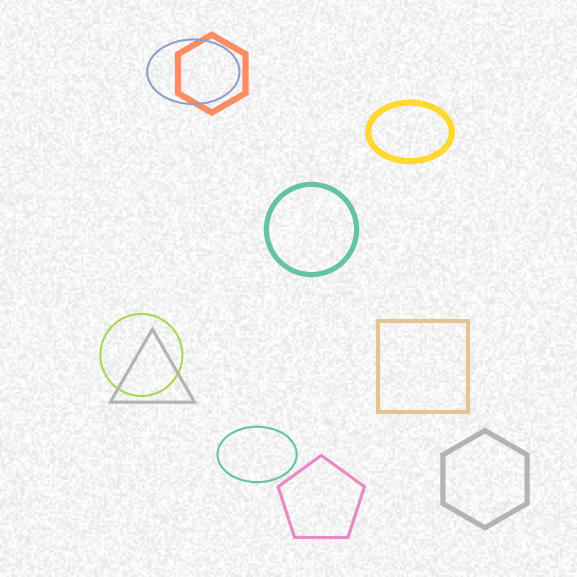[{"shape": "circle", "thickness": 2.5, "radius": 0.39, "center": [0.539, 0.602]}, {"shape": "oval", "thickness": 1, "radius": 0.34, "center": [0.445, 0.212]}, {"shape": "hexagon", "thickness": 3, "radius": 0.34, "center": [0.367, 0.872]}, {"shape": "oval", "thickness": 1, "radius": 0.4, "center": [0.335, 0.875]}, {"shape": "pentagon", "thickness": 1.5, "radius": 0.39, "center": [0.556, 0.132]}, {"shape": "circle", "thickness": 1, "radius": 0.36, "center": [0.245, 0.384]}, {"shape": "oval", "thickness": 3, "radius": 0.36, "center": [0.71, 0.771]}, {"shape": "square", "thickness": 2, "radius": 0.39, "center": [0.732, 0.364]}, {"shape": "hexagon", "thickness": 2.5, "radius": 0.42, "center": [0.84, 0.169]}, {"shape": "triangle", "thickness": 1.5, "radius": 0.42, "center": [0.264, 0.345]}]